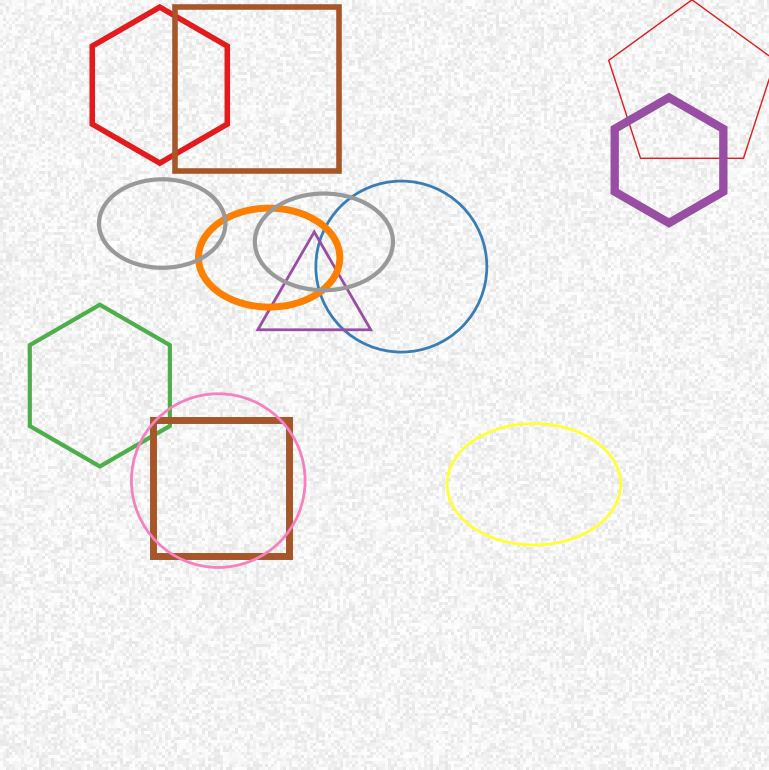[{"shape": "hexagon", "thickness": 2, "radius": 0.51, "center": [0.207, 0.889]}, {"shape": "pentagon", "thickness": 0.5, "radius": 0.57, "center": [0.899, 0.886]}, {"shape": "circle", "thickness": 1, "radius": 0.56, "center": [0.521, 0.654]}, {"shape": "hexagon", "thickness": 1.5, "radius": 0.53, "center": [0.13, 0.499]}, {"shape": "hexagon", "thickness": 3, "radius": 0.41, "center": [0.869, 0.792]}, {"shape": "triangle", "thickness": 1, "radius": 0.42, "center": [0.408, 0.614]}, {"shape": "oval", "thickness": 2.5, "radius": 0.46, "center": [0.35, 0.665]}, {"shape": "oval", "thickness": 1, "radius": 0.56, "center": [0.693, 0.371]}, {"shape": "square", "thickness": 2.5, "radius": 0.44, "center": [0.287, 0.366]}, {"shape": "square", "thickness": 2, "radius": 0.53, "center": [0.334, 0.884]}, {"shape": "circle", "thickness": 1, "radius": 0.56, "center": [0.283, 0.376]}, {"shape": "oval", "thickness": 1.5, "radius": 0.41, "center": [0.211, 0.71]}, {"shape": "oval", "thickness": 1.5, "radius": 0.45, "center": [0.421, 0.686]}]